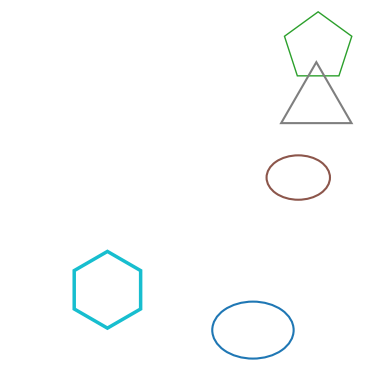[{"shape": "oval", "thickness": 1.5, "radius": 0.53, "center": [0.657, 0.143]}, {"shape": "pentagon", "thickness": 1, "radius": 0.46, "center": [0.826, 0.877]}, {"shape": "oval", "thickness": 1.5, "radius": 0.41, "center": [0.775, 0.539]}, {"shape": "triangle", "thickness": 1.5, "radius": 0.53, "center": [0.822, 0.733]}, {"shape": "hexagon", "thickness": 2.5, "radius": 0.5, "center": [0.279, 0.247]}]